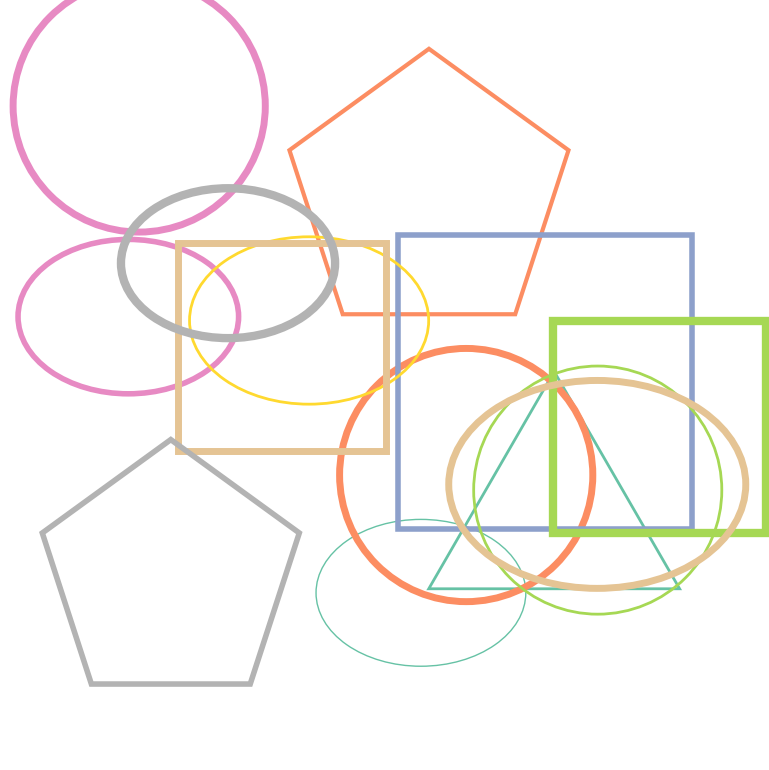[{"shape": "oval", "thickness": 0.5, "radius": 0.68, "center": [0.547, 0.23]}, {"shape": "triangle", "thickness": 1, "radius": 0.94, "center": [0.72, 0.329]}, {"shape": "circle", "thickness": 2.5, "radius": 0.82, "center": [0.605, 0.383]}, {"shape": "pentagon", "thickness": 1.5, "radius": 0.95, "center": [0.557, 0.746]}, {"shape": "square", "thickness": 2, "radius": 0.95, "center": [0.708, 0.504]}, {"shape": "oval", "thickness": 2, "radius": 0.72, "center": [0.167, 0.589]}, {"shape": "circle", "thickness": 2.5, "radius": 0.82, "center": [0.181, 0.862]}, {"shape": "circle", "thickness": 1, "radius": 0.81, "center": [0.776, 0.363]}, {"shape": "square", "thickness": 3, "radius": 0.69, "center": [0.857, 0.446]}, {"shape": "oval", "thickness": 1, "radius": 0.78, "center": [0.401, 0.584]}, {"shape": "oval", "thickness": 2.5, "radius": 0.96, "center": [0.776, 0.371]}, {"shape": "square", "thickness": 2.5, "radius": 0.68, "center": [0.366, 0.55]}, {"shape": "oval", "thickness": 3, "radius": 0.7, "center": [0.296, 0.658]}, {"shape": "pentagon", "thickness": 2, "radius": 0.88, "center": [0.222, 0.254]}]